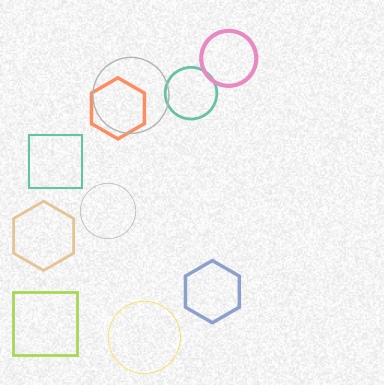[{"shape": "square", "thickness": 1.5, "radius": 0.34, "center": [0.145, 0.58]}, {"shape": "circle", "thickness": 2, "radius": 0.34, "center": [0.496, 0.758]}, {"shape": "hexagon", "thickness": 2.5, "radius": 0.4, "center": [0.306, 0.719]}, {"shape": "hexagon", "thickness": 2.5, "radius": 0.4, "center": [0.552, 0.242]}, {"shape": "circle", "thickness": 3, "radius": 0.36, "center": [0.594, 0.848]}, {"shape": "square", "thickness": 2, "radius": 0.41, "center": [0.116, 0.16]}, {"shape": "circle", "thickness": 0.5, "radius": 0.47, "center": [0.375, 0.124]}, {"shape": "hexagon", "thickness": 2, "radius": 0.45, "center": [0.113, 0.387]}, {"shape": "circle", "thickness": 0.5, "radius": 0.36, "center": [0.281, 0.452]}, {"shape": "circle", "thickness": 1, "radius": 0.49, "center": [0.34, 0.752]}]